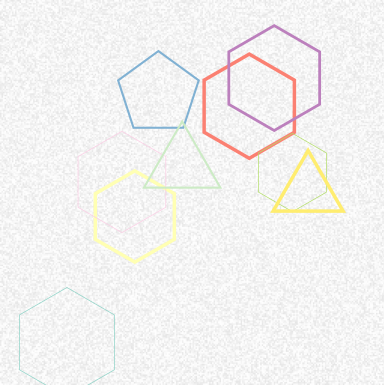[{"shape": "hexagon", "thickness": 0.5, "radius": 0.71, "center": [0.174, 0.111]}, {"shape": "hexagon", "thickness": 2.5, "radius": 0.59, "center": [0.35, 0.438]}, {"shape": "hexagon", "thickness": 2.5, "radius": 0.68, "center": [0.647, 0.724]}, {"shape": "pentagon", "thickness": 1.5, "radius": 0.55, "center": [0.411, 0.757]}, {"shape": "hexagon", "thickness": 0.5, "radius": 0.51, "center": [0.76, 0.552]}, {"shape": "hexagon", "thickness": 0.5, "radius": 0.66, "center": [0.317, 0.527]}, {"shape": "hexagon", "thickness": 2, "radius": 0.68, "center": [0.712, 0.797]}, {"shape": "triangle", "thickness": 1.5, "radius": 0.57, "center": [0.473, 0.57]}, {"shape": "triangle", "thickness": 2.5, "radius": 0.52, "center": [0.8, 0.504]}]